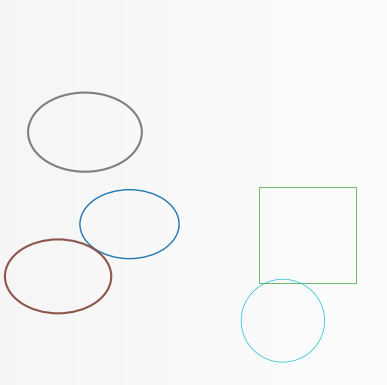[{"shape": "oval", "thickness": 1, "radius": 0.64, "center": [0.334, 0.418]}, {"shape": "square", "thickness": 0.5, "radius": 0.63, "center": [0.793, 0.39]}, {"shape": "oval", "thickness": 1.5, "radius": 0.69, "center": [0.15, 0.282]}, {"shape": "oval", "thickness": 1.5, "radius": 0.73, "center": [0.219, 0.657]}, {"shape": "circle", "thickness": 0.5, "radius": 0.54, "center": [0.73, 0.167]}]